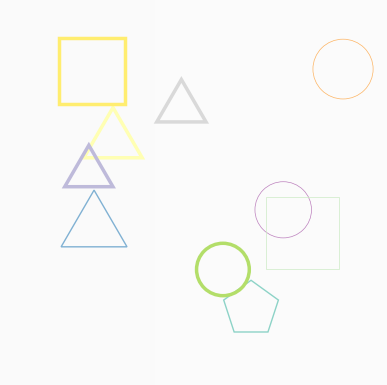[{"shape": "pentagon", "thickness": 1, "radius": 0.37, "center": [0.648, 0.198]}, {"shape": "triangle", "thickness": 2.5, "radius": 0.43, "center": [0.292, 0.634]}, {"shape": "triangle", "thickness": 2.5, "radius": 0.36, "center": [0.229, 0.551]}, {"shape": "triangle", "thickness": 1, "radius": 0.49, "center": [0.243, 0.408]}, {"shape": "circle", "thickness": 0.5, "radius": 0.39, "center": [0.885, 0.821]}, {"shape": "circle", "thickness": 2.5, "radius": 0.34, "center": [0.575, 0.3]}, {"shape": "triangle", "thickness": 2.5, "radius": 0.37, "center": [0.468, 0.72]}, {"shape": "circle", "thickness": 0.5, "radius": 0.36, "center": [0.731, 0.455]}, {"shape": "square", "thickness": 0.5, "radius": 0.47, "center": [0.78, 0.394]}, {"shape": "square", "thickness": 2.5, "radius": 0.43, "center": [0.238, 0.816]}]